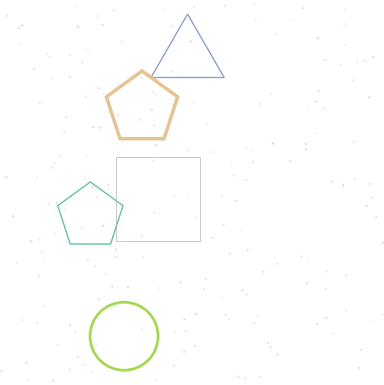[{"shape": "pentagon", "thickness": 1, "radius": 0.45, "center": [0.235, 0.438]}, {"shape": "triangle", "thickness": 1, "radius": 0.55, "center": [0.487, 0.854]}, {"shape": "circle", "thickness": 2, "radius": 0.44, "center": [0.322, 0.127]}, {"shape": "pentagon", "thickness": 2.5, "radius": 0.49, "center": [0.369, 0.718]}, {"shape": "square", "thickness": 0.5, "radius": 0.55, "center": [0.411, 0.483]}]